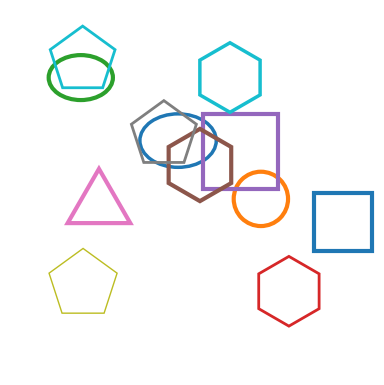[{"shape": "oval", "thickness": 2.5, "radius": 0.5, "center": [0.463, 0.635]}, {"shape": "square", "thickness": 3, "radius": 0.38, "center": [0.892, 0.424]}, {"shape": "circle", "thickness": 3, "radius": 0.35, "center": [0.678, 0.483]}, {"shape": "oval", "thickness": 3, "radius": 0.42, "center": [0.21, 0.798]}, {"shape": "hexagon", "thickness": 2, "radius": 0.45, "center": [0.75, 0.243]}, {"shape": "square", "thickness": 3, "radius": 0.49, "center": [0.624, 0.606]}, {"shape": "hexagon", "thickness": 3, "radius": 0.47, "center": [0.519, 0.571]}, {"shape": "triangle", "thickness": 3, "radius": 0.47, "center": [0.257, 0.467]}, {"shape": "pentagon", "thickness": 2, "radius": 0.44, "center": [0.426, 0.65]}, {"shape": "pentagon", "thickness": 1, "radius": 0.46, "center": [0.216, 0.262]}, {"shape": "hexagon", "thickness": 2.5, "radius": 0.45, "center": [0.597, 0.799]}, {"shape": "pentagon", "thickness": 2, "radius": 0.44, "center": [0.215, 0.844]}]